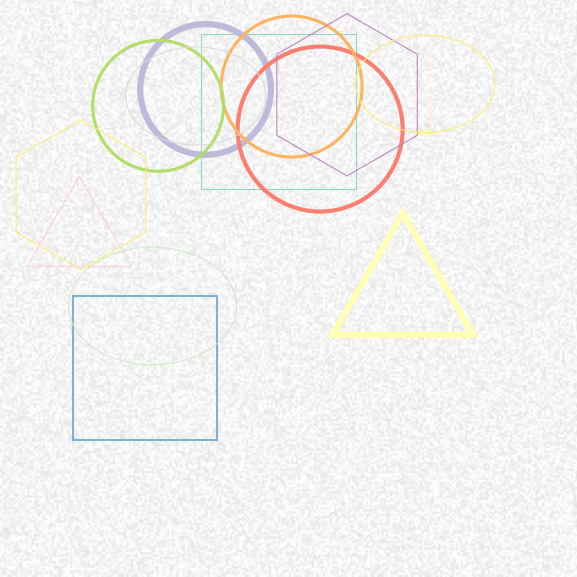[{"shape": "square", "thickness": 0.5, "radius": 0.67, "center": [0.482, 0.807]}, {"shape": "triangle", "thickness": 3, "radius": 0.7, "center": [0.698, 0.489]}, {"shape": "circle", "thickness": 3, "radius": 0.57, "center": [0.356, 0.844]}, {"shape": "circle", "thickness": 2, "radius": 0.71, "center": [0.554, 0.776]}, {"shape": "square", "thickness": 1, "radius": 0.62, "center": [0.251, 0.362]}, {"shape": "circle", "thickness": 1.5, "radius": 0.61, "center": [0.505, 0.849]}, {"shape": "circle", "thickness": 1.5, "radius": 0.57, "center": [0.274, 0.816]}, {"shape": "triangle", "thickness": 0.5, "radius": 0.52, "center": [0.137, 0.59]}, {"shape": "oval", "thickness": 0.5, "radius": 0.61, "center": [0.339, 0.833]}, {"shape": "hexagon", "thickness": 0.5, "radius": 0.7, "center": [0.601, 0.835]}, {"shape": "oval", "thickness": 0.5, "radius": 0.73, "center": [0.264, 0.469]}, {"shape": "hexagon", "thickness": 0.5, "radius": 0.65, "center": [0.14, 0.662]}, {"shape": "oval", "thickness": 0.5, "radius": 0.6, "center": [0.737, 0.854]}]